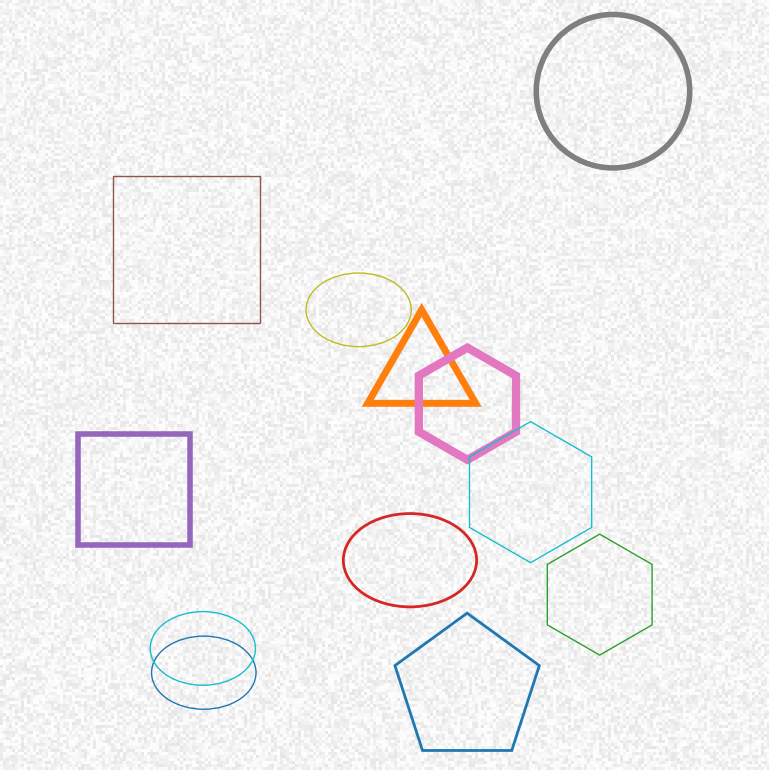[{"shape": "pentagon", "thickness": 1, "radius": 0.49, "center": [0.607, 0.105]}, {"shape": "oval", "thickness": 0.5, "radius": 0.34, "center": [0.265, 0.126]}, {"shape": "triangle", "thickness": 2.5, "radius": 0.4, "center": [0.548, 0.517]}, {"shape": "hexagon", "thickness": 0.5, "radius": 0.39, "center": [0.779, 0.228]}, {"shape": "oval", "thickness": 1, "radius": 0.43, "center": [0.532, 0.272]}, {"shape": "square", "thickness": 2, "radius": 0.36, "center": [0.174, 0.365]}, {"shape": "square", "thickness": 0.5, "radius": 0.48, "center": [0.242, 0.676]}, {"shape": "hexagon", "thickness": 3, "radius": 0.36, "center": [0.607, 0.476]}, {"shape": "circle", "thickness": 2, "radius": 0.5, "center": [0.796, 0.882]}, {"shape": "oval", "thickness": 0.5, "radius": 0.34, "center": [0.466, 0.598]}, {"shape": "oval", "thickness": 0.5, "radius": 0.34, "center": [0.263, 0.158]}, {"shape": "hexagon", "thickness": 0.5, "radius": 0.46, "center": [0.689, 0.361]}]